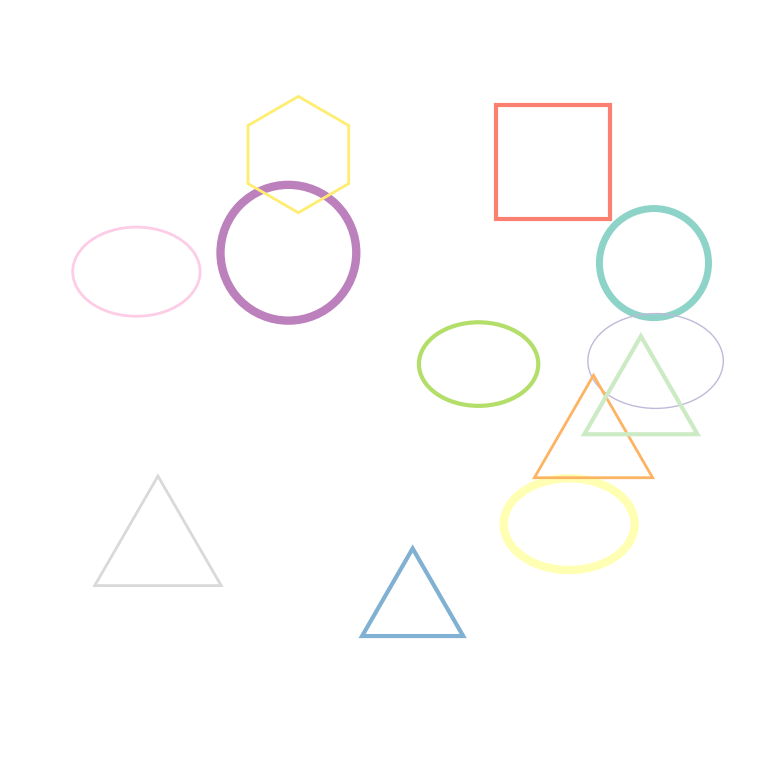[{"shape": "circle", "thickness": 2.5, "radius": 0.35, "center": [0.849, 0.658]}, {"shape": "oval", "thickness": 3, "radius": 0.43, "center": [0.739, 0.319]}, {"shape": "oval", "thickness": 0.5, "radius": 0.44, "center": [0.851, 0.531]}, {"shape": "square", "thickness": 1.5, "radius": 0.37, "center": [0.718, 0.789]}, {"shape": "triangle", "thickness": 1.5, "radius": 0.38, "center": [0.536, 0.212]}, {"shape": "triangle", "thickness": 1, "radius": 0.44, "center": [0.771, 0.424]}, {"shape": "oval", "thickness": 1.5, "radius": 0.39, "center": [0.622, 0.527]}, {"shape": "oval", "thickness": 1, "radius": 0.41, "center": [0.177, 0.647]}, {"shape": "triangle", "thickness": 1, "radius": 0.47, "center": [0.205, 0.287]}, {"shape": "circle", "thickness": 3, "radius": 0.44, "center": [0.375, 0.672]}, {"shape": "triangle", "thickness": 1.5, "radius": 0.42, "center": [0.832, 0.478]}, {"shape": "hexagon", "thickness": 1, "radius": 0.38, "center": [0.387, 0.799]}]